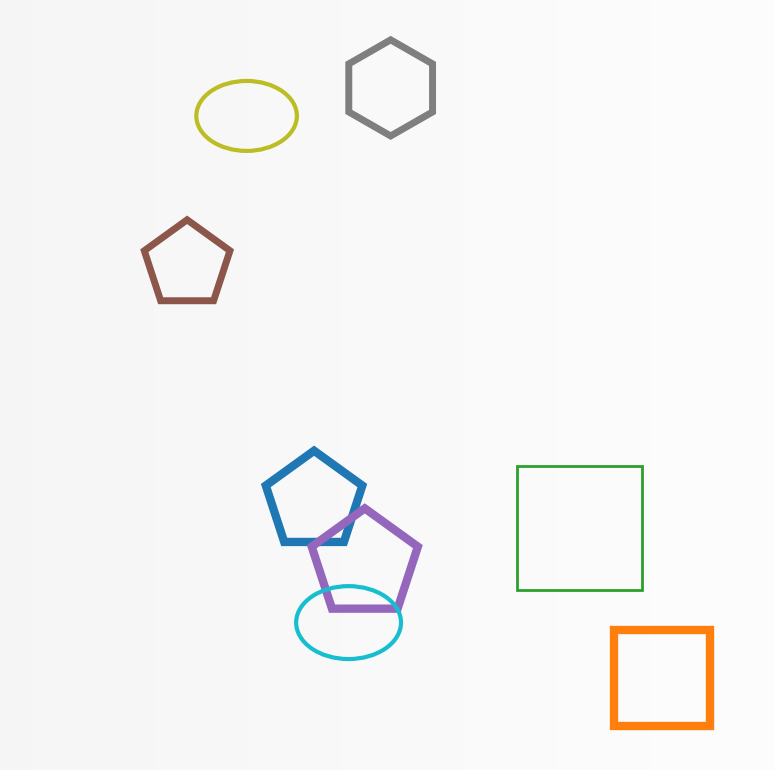[{"shape": "pentagon", "thickness": 3, "radius": 0.33, "center": [0.405, 0.349]}, {"shape": "square", "thickness": 3, "radius": 0.31, "center": [0.854, 0.119]}, {"shape": "square", "thickness": 1, "radius": 0.4, "center": [0.748, 0.314]}, {"shape": "pentagon", "thickness": 3, "radius": 0.36, "center": [0.471, 0.268]}, {"shape": "pentagon", "thickness": 2.5, "radius": 0.29, "center": [0.241, 0.656]}, {"shape": "hexagon", "thickness": 2.5, "radius": 0.31, "center": [0.504, 0.886]}, {"shape": "oval", "thickness": 1.5, "radius": 0.32, "center": [0.318, 0.849]}, {"shape": "oval", "thickness": 1.5, "radius": 0.34, "center": [0.45, 0.191]}]